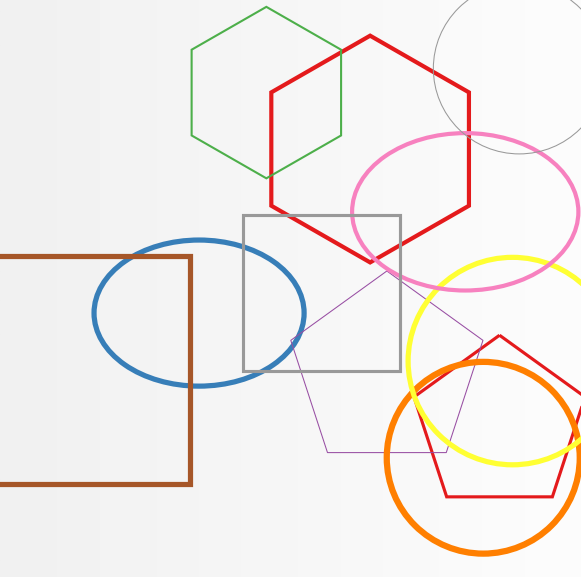[{"shape": "hexagon", "thickness": 2, "radius": 0.98, "center": [0.637, 0.741]}, {"shape": "pentagon", "thickness": 1.5, "radius": 0.77, "center": [0.859, 0.264]}, {"shape": "oval", "thickness": 2.5, "radius": 0.9, "center": [0.342, 0.457]}, {"shape": "hexagon", "thickness": 1, "radius": 0.74, "center": [0.458, 0.839]}, {"shape": "pentagon", "thickness": 0.5, "radius": 0.87, "center": [0.666, 0.356]}, {"shape": "circle", "thickness": 3, "radius": 0.83, "center": [0.831, 0.206]}, {"shape": "circle", "thickness": 2.5, "radius": 0.9, "center": [0.882, 0.374]}, {"shape": "square", "thickness": 2.5, "radius": 0.99, "center": [0.13, 0.358]}, {"shape": "oval", "thickness": 2, "radius": 0.97, "center": [0.8, 0.632]}, {"shape": "circle", "thickness": 0.5, "radius": 0.74, "center": [0.893, 0.881]}, {"shape": "square", "thickness": 1.5, "radius": 0.67, "center": [0.553, 0.491]}]